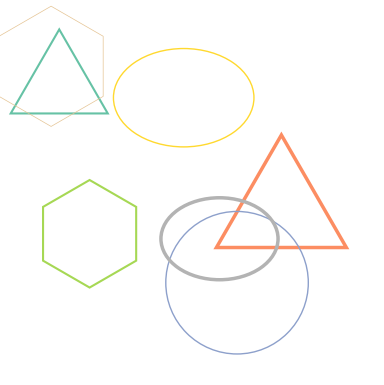[{"shape": "triangle", "thickness": 1.5, "radius": 0.73, "center": [0.154, 0.778]}, {"shape": "triangle", "thickness": 2.5, "radius": 0.97, "center": [0.731, 0.455]}, {"shape": "circle", "thickness": 1, "radius": 0.93, "center": [0.616, 0.266]}, {"shape": "hexagon", "thickness": 1.5, "radius": 0.7, "center": [0.233, 0.393]}, {"shape": "oval", "thickness": 1, "radius": 0.91, "center": [0.477, 0.746]}, {"shape": "hexagon", "thickness": 0.5, "radius": 0.78, "center": [0.133, 0.828]}, {"shape": "oval", "thickness": 2.5, "radius": 0.76, "center": [0.57, 0.38]}]